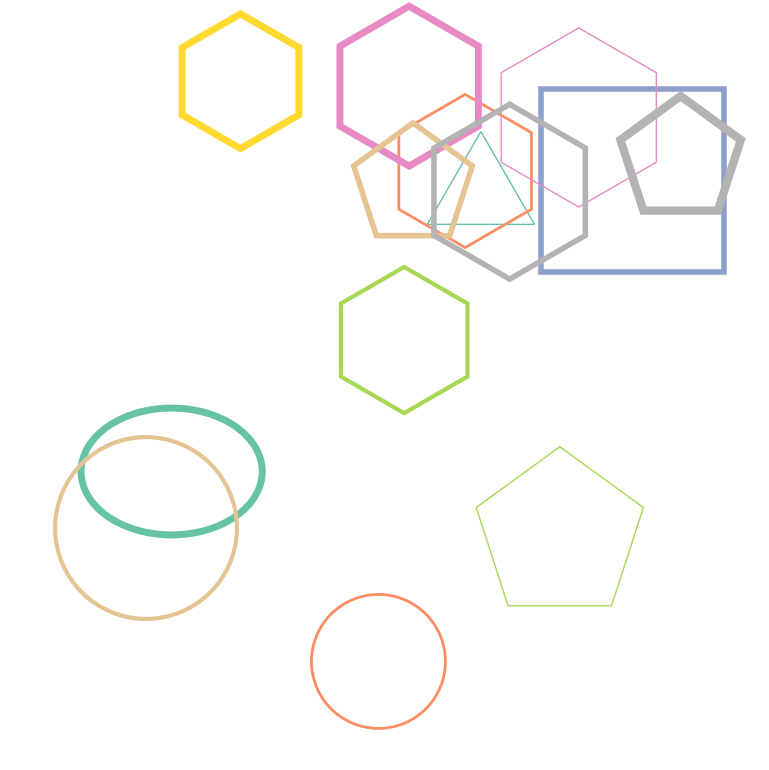[{"shape": "triangle", "thickness": 0.5, "radius": 0.4, "center": [0.625, 0.749]}, {"shape": "oval", "thickness": 2.5, "radius": 0.59, "center": [0.223, 0.388]}, {"shape": "circle", "thickness": 1, "radius": 0.44, "center": [0.491, 0.141]}, {"shape": "hexagon", "thickness": 1, "radius": 0.5, "center": [0.604, 0.778]}, {"shape": "square", "thickness": 2, "radius": 0.59, "center": [0.822, 0.765]}, {"shape": "hexagon", "thickness": 2.5, "radius": 0.52, "center": [0.531, 0.888]}, {"shape": "hexagon", "thickness": 0.5, "radius": 0.58, "center": [0.752, 0.847]}, {"shape": "hexagon", "thickness": 1.5, "radius": 0.47, "center": [0.525, 0.558]}, {"shape": "pentagon", "thickness": 0.5, "radius": 0.57, "center": [0.727, 0.306]}, {"shape": "hexagon", "thickness": 2.5, "radius": 0.44, "center": [0.312, 0.895]}, {"shape": "circle", "thickness": 1.5, "radius": 0.59, "center": [0.19, 0.314]}, {"shape": "pentagon", "thickness": 2, "radius": 0.4, "center": [0.536, 0.759]}, {"shape": "hexagon", "thickness": 2, "radius": 0.57, "center": [0.662, 0.751]}, {"shape": "pentagon", "thickness": 3, "radius": 0.41, "center": [0.884, 0.793]}]